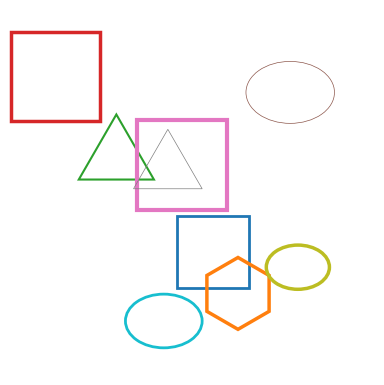[{"shape": "square", "thickness": 2, "radius": 0.47, "center": [0.552, 0.346]}, {"shape": "hexagon", "thickness": 2.5, "radius": 0.47, "center": [0.618, 0.238]}, {"shape": "triangle", "thickness": 1.5, "radius": 0.56, "center": [0.302, 0.59]}, {"shape": "square", "thickness": 2.5, "radius": 0.58, "center": [0.145, 0.8]}, {"shape": "oval", "thickness": 0.5, "radius": 0.57, "center": [0.754, 0.76]}, {"shape": "square", "thickness": 3, "radius": 0.58, "center": [0.472, 0.571]}, {"shape": "triangle", "thickness": 0.5, "radius": 0.51, "center": [0.436, 0.561]}, {"shape": "oval", "thickness": 2.5, "radius": 0.41, "center": [0.774, 0.306]}, {"shape": "oval", "thickness": 2, "radius": 0.5, "center": [0.425, 0.166]}]